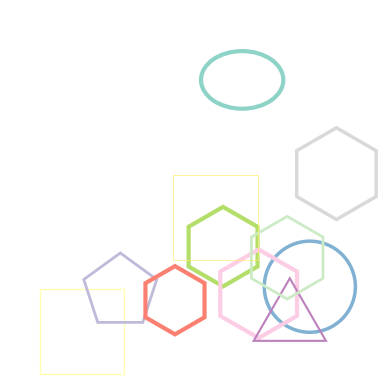[{"shape": "oval", "thickness": 3, "radius": 0.53, "center": [0.629, 0.792]}, {"shape": "square", "thickness": 1, "radius": 0.55, "center": [0.213, 0.139]}, {"shape": "pentagon", "thickness": 2, "radius": 0.5, "center": [0.312, 0.243]}, {"shape": "hexagon", "thickness": 3, "radius": 0.44, "center": [0.455, 0.22]}, {"shape": "circle", "thickness": 2.5, "radius": 0.59, "center": [0.805, 0.255]}, {"shape": "hexagon", "thickness": 3, "radius": 0.52, "center": [0.579, 0.359]}, {"shape": "hexagon", "thickness": 3, "radius": 0.58, "center": [0.672, 0.237]}, {"shape": "hexagon", "thickness": 2.5, "radius": 0.6, "center": [0.874, 0.549]}, {"shape": "triangle", "thickness": 1.5, "radius": 0.54, "center": [0.753, 0.169]}, {"shape": "hexagon", "thickness": 2, "radius": 0.54, "center": [0.746, 0.331]}, {"shape": "square", "thickness": 0.5, "radius": 0.55, "center": [0.56, 0.435]}]